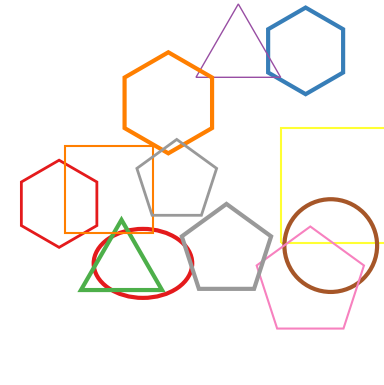[{"shape": "oval", "thickness": 3, "radius": 0.64, "center": [0.371, 0.316]}, {"shape": "hexagon", "thickness": 2, "radius": 0.57, "center": [0.154, 0.471]}, {"shape": "hexagon", "thickness": 3, "radius": 0.56, "center": [0.794, 0.868]}, {"shape": "triangle", "thickness": 3, "radius": 0.61, "center": [0.316, 0.307]}, {"shape": "triangle", "thickness": 1, "radius": 0.63, "center": [0.619, 0.863]}, {"shape": "hexagon", "thickness": 3, "radius": 0.66, "center": [0.437, 0.733]}, {"shape": "square", "thickness": 1.5, "radius": 0.57, "center": [0.283, 0.508]}, {"shape": "square", "thickness": 1.5, "radius": 0.75, "center": [0.879, 0.518]}, {"shape": "circle", "thickness": 3, "radius": 0.6, "center": [0.859, 0.362]}, {"shape": "pentagon", "thickness": 1.5, "radius": 0.73, "center": [0.806, 0.265]}, {"shape": "pentagon", "thickness": 3, "radius": 0.61, "center": [0.588, 0.348]}, {"shape": "pentagon", "thickness": 2, "radius": 0.54, "center": [0.459, 0.529]}]